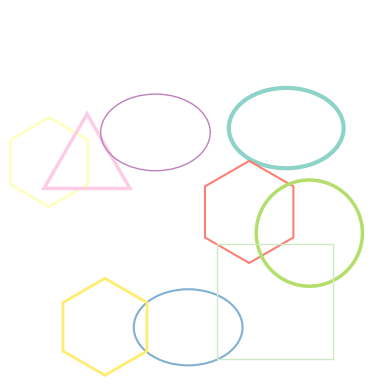[{"shape": "oval", "thickness": 3, "radius": 0.75, "center": [0.743, 0.667]}, {"shape": "hexagon", "thickness": 1.5, "radius": 0.58, "center": [0.128, 0.579]}, {"shape": "hexagon", "thickness": 1.5, "radius": 0.66, "center": [0.647, 0.45]}, {"shape": "oval", "thickness": 1.5, "radius": 0.71, "center": [0.489, 0.15]}, {"shape": "circle", "thickness": 2.5, "radius": 0.69, "center": [0.803, 0.395]}, {"shape": "triangle", "thickness": 2.5, "radius": 0.64, "center": [0.226, 0.575]}, {"shape": "oval", "thickness": 1, "radius": 0.71, "center": [0.404, 0.656]}, {"shape": "square", "thickness": 1, "radius": 0.75, "center": [0.714, 0.217]}, {"shape": "hexagon", "thickness": 2, "radius": 0.63, "center": [0.273, 0.151]}]